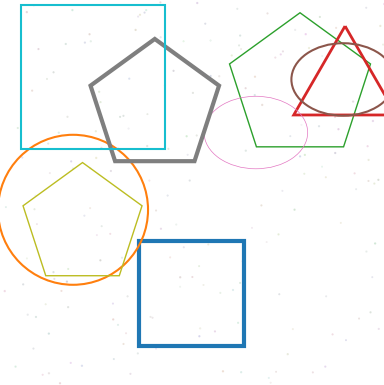[{"shape": "square", "thickness": 3, "radius": 0.68, "center": [0.497, 0.238]}, {"shape": "circle", "thickness": 1.5, "radius": 0.97, "center": [0.19, 0.455]}, {"shape": "pentagon", "thickness": 1, "radius": 0.96, "center": [0.779, 0.774]}, {"shape": "triangle", "thickness": 2, "radius": 0.77, "center": [0.896, 0.778]}, {"shape": "oval", "thickness": 1.5, "radius": 0.67, "center": [0.891, 0.794]}, {"shape": "oval", "thickness": 0.5, "radius": 0.67, "center": [0.665, 0.656]}, {"shape": "pentagon", "thickness": 3, "radius": 0.88, "center": [0.402, 0.723]}, {"shape": "pentagon", "thickness": 1, "radius": 0.81, "center": [0.214, 0.415]}, {"shape": "square", "thickness": 1.5, "radius": 0.94, "center": [0.24, 0.801]}]